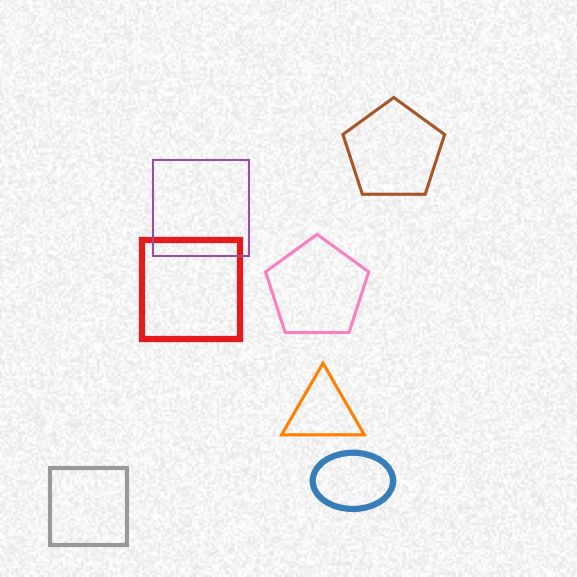[{"shape": "square", "thickness": 3, "radius": 0.42, "center": [0.331, 0.498]}, {"shape": "oval", "thickness": 3, "radius": 0.35, "center": [0.611, 0.166]}, {"shape": "square", "thickness": 1, "radius": 0.42, "center": [0.348, 0.639]}, {"shape": "triangle", "thickness": 1.5, "radius": 0.41, "center": [0.559, 0.288]}, {"shape": "pentagon", "thickness": 1.5, "radius": 0.46, "center": [0.682, 0.738]}, {"shape": "pentagon", "thickness": 1.5, "radius": 0.47, "center": [0.549, 0.499]}, {"shape": "square", "thickness": 2, "radius": 0.33, "center": [0.153, 0.122]}]